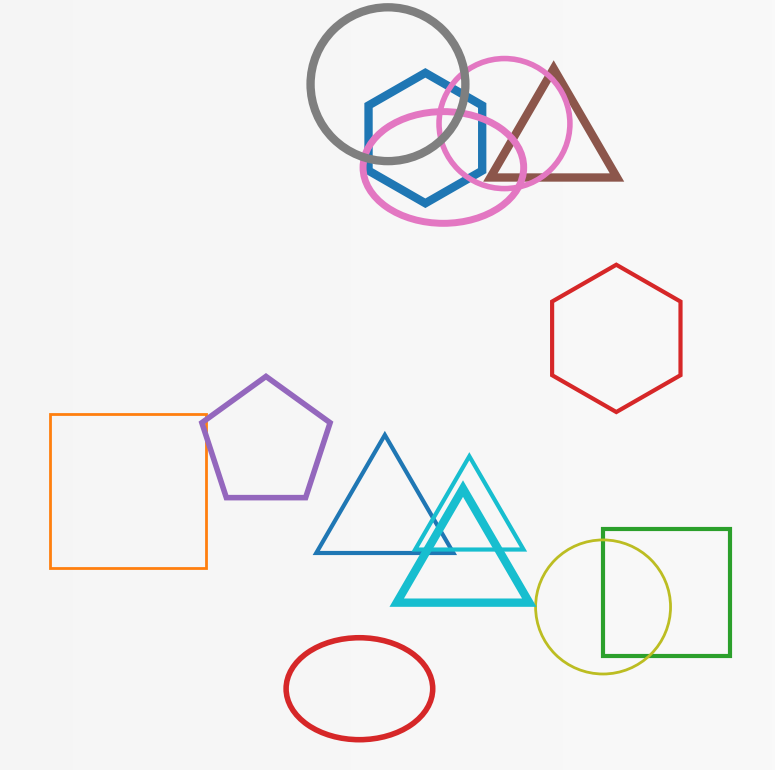[{"shape": "triangle", "thickness": 1.5, "radius": 0.51, "center": [0.497, 0.333]}, {"shape": "hexagon", "thickness": 3, "radius": 0.42, "center": [0.549, 0.821]}, {"shape": "square", "thickness": 1, "radius": 0.5, "center": [0.165, 0.362]}, {"shape": "square", "thickness": 1.5, "radius": 0.41, "center": [0.86, 0.231]}, {"shape": "hexagon", "thickness": 1.5, "radius": 0.48, "center": [0.795, 0.561]}, {"shape": "oval", "thickness": 2, "radius": 0.47, "center": [0.464, 0.106]}, {"shape": "pentagon", "thickness": 2, "radius": 0.44, "center": [0.343, 0.424]}, {"shape": "triangle", "thickness": 3, "radius": 0.47, "center": [0.714, 0.817]}, {"shape": "oval", "thickness": 2.5, "radius": 0.52, "center": [0.572, 0.783]}, {"shape": "circle", "thickness": 2, "radius": 0.42, "center": [0.651, 0.84]}, {"shape": "circle", "thickness": 3, "radius": 0.5, "center": [0.501, 0.891]}, {"shape": "circle", "thickness": 1, "radius": 0.44, "center": [0.778, 0.212]}, {"shape": "triangle", "thickness": 1.5, "radius": 0.4, "center": [0.606, 0.327]}, {"shape": "triangle", "thickness": 3, "radius": 0.49, "center": [0.597, 0.267]}]